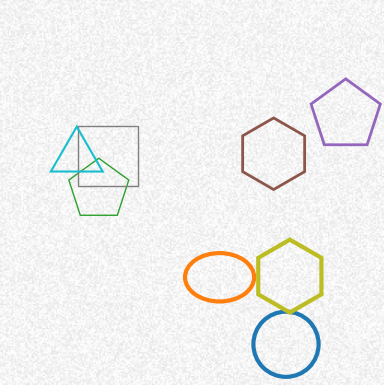[{"shape": "circle", "thickness": 3, "radius": 0.42, "center": [0.743, 0.106]}, {"shape": "oval", "thickness": 3, "radius": 0.45, "center": [0.57, 0.28]}, {"shape": "pentagon", "thickness": 1, "radius": 0.41, "center": [0.257, 0.507]}, {"shape": "pentagon", "thickness": 2, "radius": 0.47, "center": [0.898, 0.701]}, {"shape": "hexagon", "thickness": 2, "radius": 0.46, "center": [0.711, 0.601]}, {"shape": "square", "thickness": 1, "radius": 0.39, "center": [0.28, 0.595]}, {"shape": "hexagon", "thickness": 3, "radius": 0.47, "center": [0.753, 0.283]}, {"shape": "triangle", "thickness": 1.5, "radius": 0.39, "center": [0.199, 0.593]}]